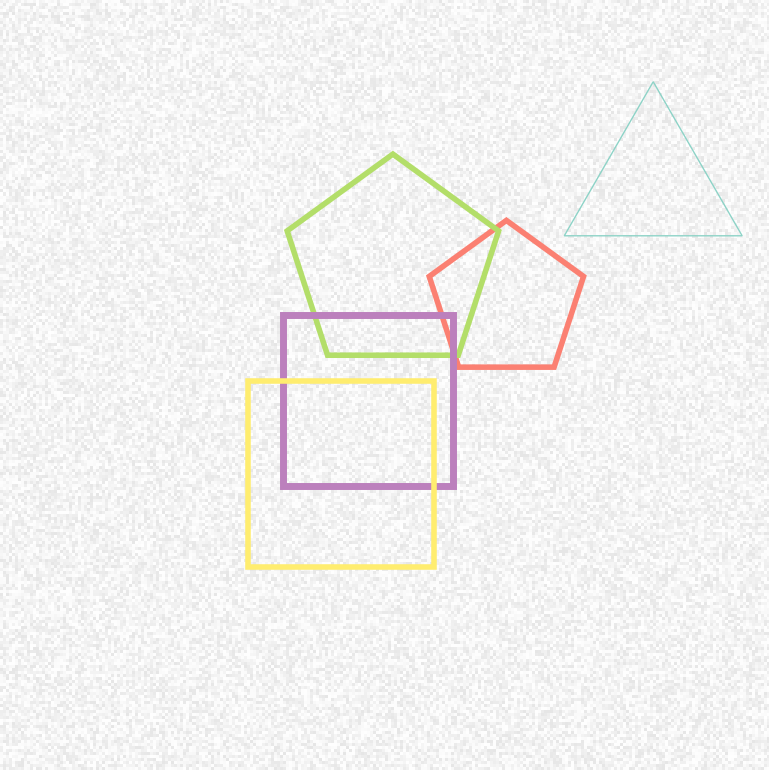[{"shape": "triangle", "thickness": 0.5, "radius": 0.67, "center": [0.848, 0.76]}, {"shape": "pentagon", "thickness": 2, "radius": 0.53, "center": [0.658, 0.608]}, {"shape": "pentagon", "thickness": 2, "radius": 0.72, "center": [0.51, 0.655]}, {"shape": "square", "thickness": 2.5, "radius": 0.55, "center": [0.478, 0.48]}, {"shape": "square", "thickness": 2, "radius": 0.6, "center": [0.443, 0.384]}]